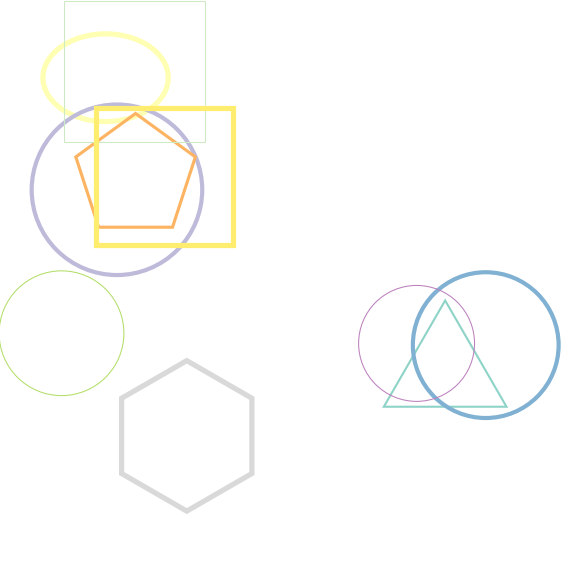[{"shape": "triangle", "thickness": 1, "radius": 0.61, "center": [0.771, 0.356]}, {"shape": "oval", "thickness": 2.5, "radius": 0.54, "center": [0.183, 0.865]}, {"shape": "circle", "thickness": 2, "radius": 0.74, "center": [0.203, 0.671]}, {"shape": "circle", "thickness": 2, "radius": 0.63, "center": [0.841, 0.402]}, {"shape": "pentagon", "thickness": 1.5, "radius": 0.54, "center": [0.235, 0.694]}, {"shape": "circle", "thickness": 0.5, "radius": 0.54, "center": [0.107, 0.422]}, {"shape": "hexagon", "thickness": 2.5, "radius": 0.65, "center": [0.323, 0.244]}, {"shape": "circle", "thickness": 0.5, "radius": 0.5, "center": [0.721, 0.404]}, {"shape": "square", "thickness": 0.5, "radius": 0.61, "center": [0.233, 0.876]}, {"shape": "square", "thickness": 2.5, "radius": 0.59, "center": [0.284, 0.694]}]